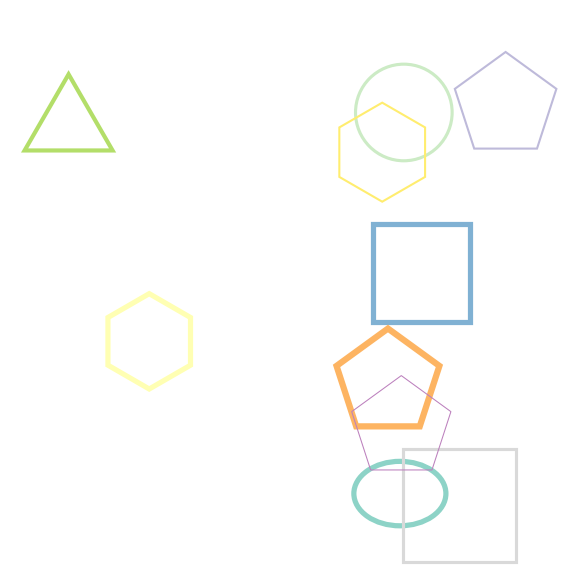[{"shape": "oval", "thickness": 2.5, "radius": 0.4, "center": [0.692, 0.144]}, {"shape": "hexagon", "thickness": 2.5, "radius": 0.41, "center": [0.258, 0.408]}, {"shape": "pentagon", "thickness": 1, "radius": 0.46, "center": [0.876, 0.817]}, {"shape": "square", "thickness": 2.5, "radius": 0.42, "center": [0.73, 0.526]}, {"shape": "pentagon", "thickness": 3, "radius": 0.47, "center": [0.672, 0.337]}, {"shape": "triangle", "thickness": 2, "radius": 0.44, "center": [0.119, 0.783]}, {"shape": "square", "thickness": 1.5, "radius": 0.49, "center": [0.796, 0.124]}, {"shape": "pentagon", "thickness": 0.5, "radius": 0.45, "center": [0.695, 0.258]}, {"shape": "circle", "thickness": 1.5, "radius": 0.42, "center": [0.699, 0.804]}, {"shape": "hexagon", "thickness": 1, "radius": 0.43, "center": [0.662, 0.736]}]